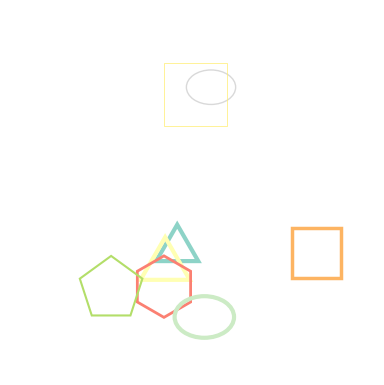[{"shape": "triangle", "thickness": 3, "radius": 0.32, "center": [0.46, 0.353]}, {"shape": "triangle", "thickness": 3, "radius": 0.37, "center": [0.429, 0.31]}, {"shape": "hexagon", "thickness": 2, "radius": 0.4, "center": [0.426, 0.256]}, {"shape": "square", "thickness": 2.5, "radius": 0.32, "center": [0.822, 0.343]}, {"shape": "pentagon", "thickness": 1.5, "radius": 0.43, "center": [0.289, 0.25]}, {"shape": "oval", "thickness": 1, "radius": 0.32, "center": [0.548, 0.773]}, {"shape": "oval", "thickness": 3, "radius": 0.39, "center": [0.531, 0.177]}, {"shape": "square", "thickness": 0.5, "radius": 0.41, "center": [0.508, 0.754]}]